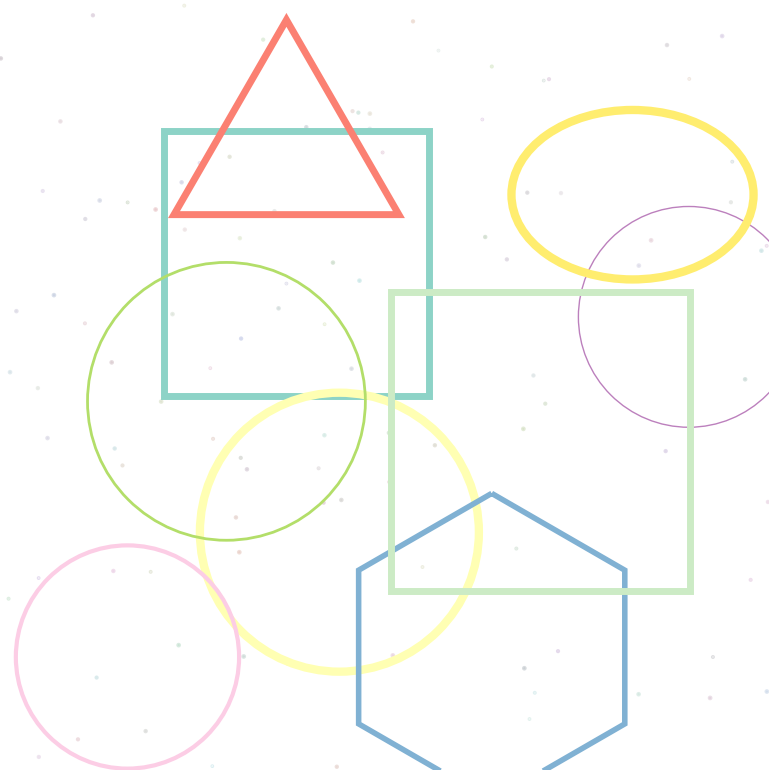[{"shape": "square", "thickness": 2.5, "radius": 0.86, "center": [0.386, 0.658]}, {"shape": "circle", "thickness": 3, "radius": 0.91, "center": [0.441, 0.309]}, {"shape": "triangle", "thickness": 2.5, "radius": 0.84, "center": [0.372, 0.806]}, {"shape": "hexagon", "thickness": 2, "radius": 1.0, "center": [0.639, 0.16]}, {"shape": "circle", "thickness": 1, "radius": 0.9, "center": [0.294, 0.479]}, {"shape": "circle", "thickness": 1.5, "radius": 0.72, "center": [0.166, 0.147]}, {"shape": "circle", "thickness": 0.5, "radius": 0.72, "center": [0.895, 0.588]}, {"shape": "square", "thickness": 2.5, "radius": 0.97, "center": [0.702, 0.426]}, {"shape": "oval", "thickness": 3, "radius": 0.79, "center": [0.821, 0.747]}]